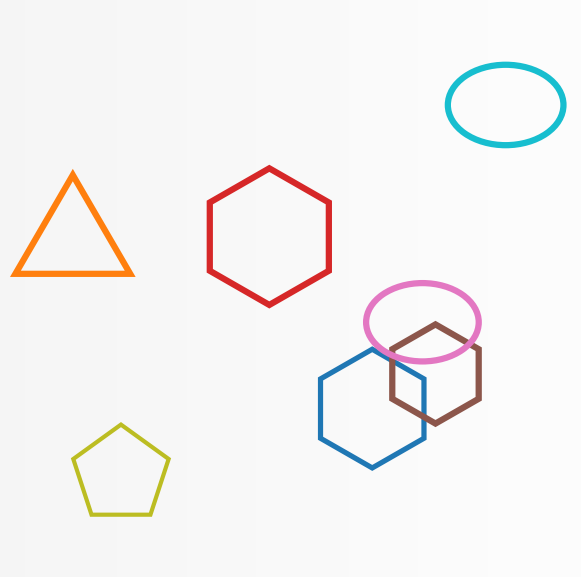[{"shape": "hexagon", "thickness": 2.5, "radius": 0.51, "center": [0.64, 0.292]}, {"shape": "triangle", "thickness": 3, "radius": 0.57, "center": [0.125, 0.582]}, {"shape": "hexagon", "thickness": 3, "radius": 0.59, "center": [0.463, 0.589]}, {"shape": "hexagon", "thickness": 3, "radius": 0.43, "center": [0.749, 0.352]}, {"shape": "oval", "thickness": 3, "radius": 0.48, "center": [0.727, 0.441]}, {"shape": "pentagon", "thickness": 2, "radius": 0.43, "center": [0.208, 0.178]}, {"shape": "oval", "thickness": 3, "radius": 0.5, "center": [0.87, 0.817]}]